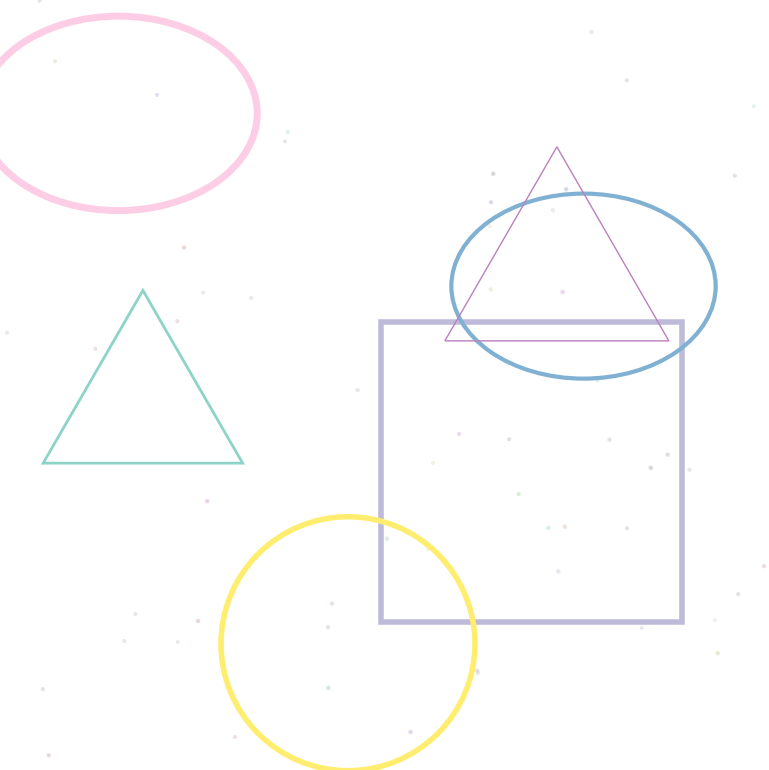[{"shape": "triangle", "thickness": 1, "radius": 0.75, "center": [0.186, 0.473]}, {"shape": "square", "thickness": 2, "radius": 0.98, "center": [0.69, 0.387]}, {"shape": "oval", "thickness": 1.5, "radius": 0.86, "center": [0.758, 0.628]}, {"shape": "oval", "thickness": 2.5, "radius": 0.9, "center": [0.154, 0.853]}, {"shape": "triangle", "thickness": 0.5, "radius": 0.84, "center": [0.723, 0.641]}, {"shape": "circle", "thickness": 2, "radius": 0.82, "center": [0.452, 0.164]}]